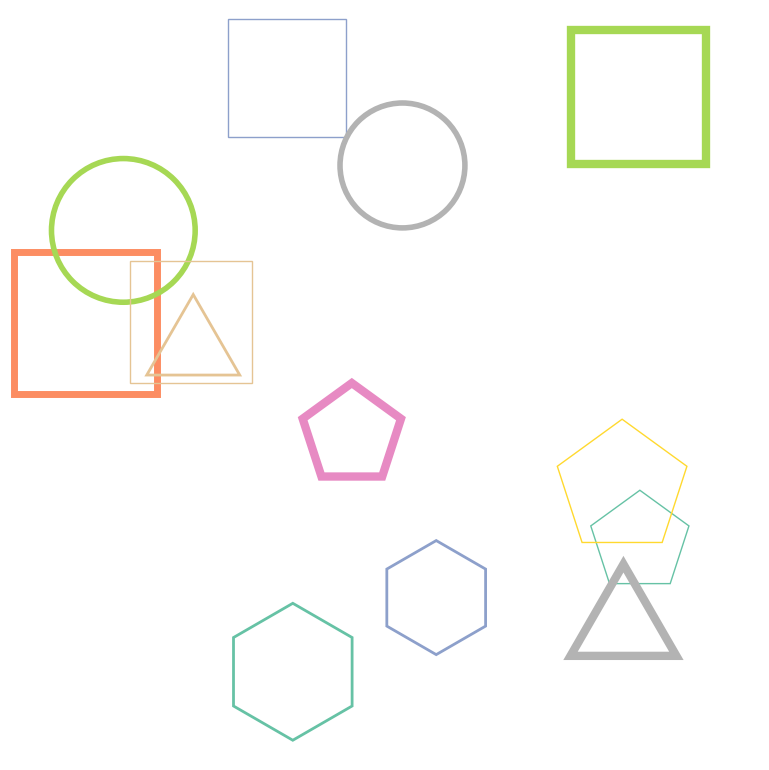[{"shape": "hexagon", "thickness": 1, "radius": 0.44, "center": [0.38, 0.128]}, {"shape": "pentagon", "thickness": 0.5, "radius": 0.34, "center": [0.831, 0.296]}, {"shape": "square", "thickness": 2.5, "radius": 0.46, "center": [0.111, 0.581]}, {"shape": "hexagon", "thickness": 1, "radius": 0.37, "center": [0.567, 0.224]}, {"shape": "square", "thickness": 0.5, "radius": 0.39, "center": [0.373, 0.899]}, {"shape": "pentagon", "thickness": 3, "radius": 0.34, "center": [0.457, 0.435]}, {"shape": "circle", "thickness": 2, "radius": 0.47, "center": [0.16, 0.701]}, {"shape": "square", "thickness": 3, "radius": 0.44, "center": [0.829, 0.874]}, {"shape": "pentagon", "thickness": 0.5, "radius": 0.44, "center": [0.808, 0.367]}, {"shape": "square", "thickness": 0.5, "radius": 0.39, "center": [0.248, 0.582]}, {"shape": "triangle", "thickness": 1, "radius": 0.35, "center": [0.251, 0.548]}, {"shape": "triangle", "thickness": 3, "radius": 0.4, "center": [0.81, 0.188]}, {"shape": "circle", "thickness": 2, "radius": 0.41, "center": [0.523, 0.785]}]